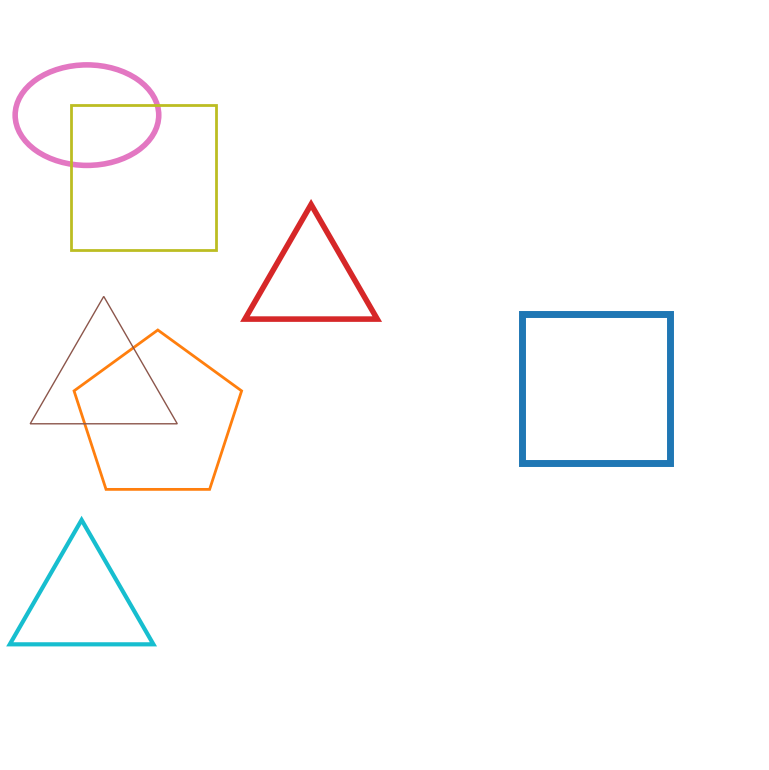[{"shape": "square", "thickness": 2.5, "radius": 0.48, "center": [0.774, 0.496]}, {"shape": "pentagon", "thickness": 1, "radius": 0.57, "center": [0.205, 0.457]}, {"shape": "triangle", "thickness": 2, "radius": 0.5, "center": [0.404, 0.635]}, {"shape": "triangle", "thickness": 0.5, "radius": 0.55, "center": [0.135, 0.505]}, {"shape": "oval", "thickness": 2, "radius": 0.47, "center": [0.113, 0.85]}, {"shape": "square", "thickness": 1, "radius": 0.47, "center": [0.187, 0.769]}, {"shape": "triangle", "thickness": 1.5, "radius": 0.54, "center": [0.106, 0.217]}]